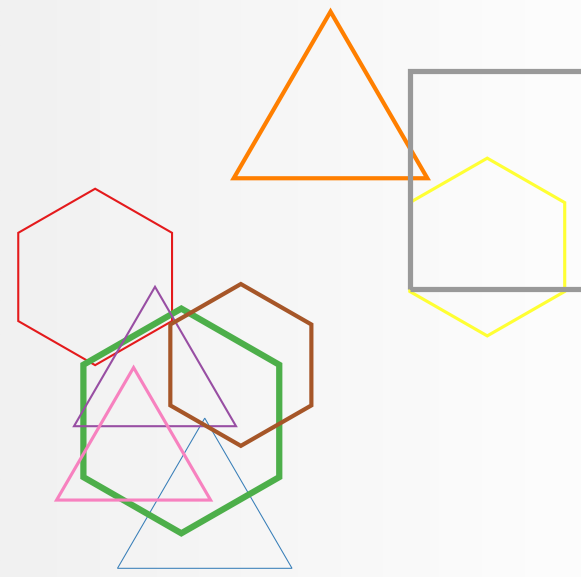[{"shape": "hexagon", "thickness": 1, "radius": 0.76, "center": [0.164, 0.52]}, {"shape": "triangle", "thickness": 0.5, "radius": 0.87, "center": [0.352, 0.102]}, {"shape": "hexagon", "thickness": 3, "radius": 0.97, "center": [0.312, 0.27]}, {"shape": "triangle", "thickness": 1, "radius": 0.8, "center": [0.267, 0.342]}, {"shape": "triangle", "thickness": 2, "radius": 0.96, "center": [0.569, 0.787]}, {"shape": "hexagon", "thickness": 1.5, "radius": 0.77, "center": [0.838, 0.571]}, {"shape": "hexagon", "thickness": 2, "radius": 0.7, "center": [0.414, 0.367]}, {"shape": "triangle", "thickness": 1.5, "radius": 0.76, "center": [0.23, 0.21]}, {"shape": "square", "thickness": 2.5, "radius": 0.94, "center": [0.893, 0.688]}]